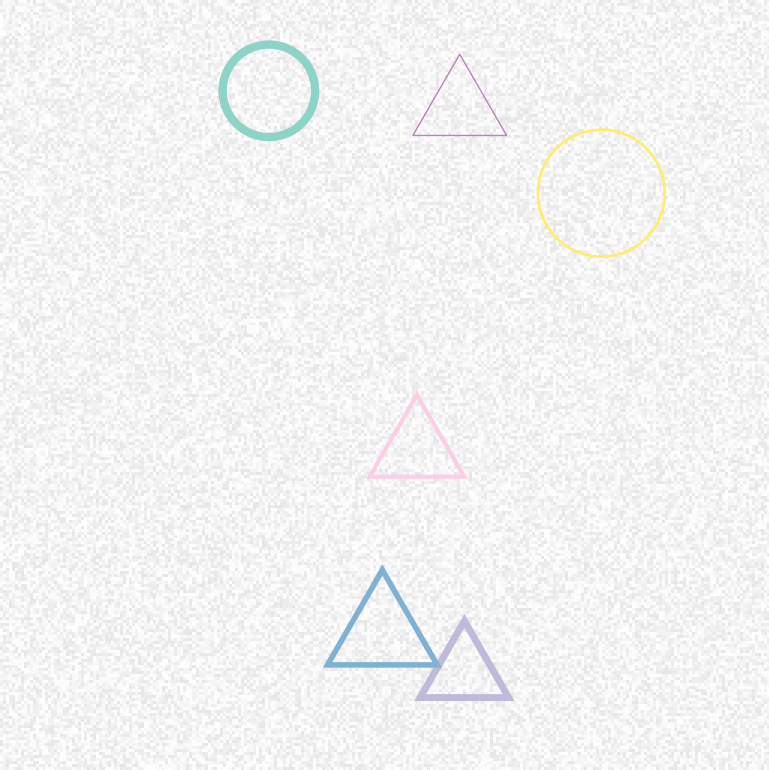[{"shape": "circle", "thickness": 3, "radius": 0.3, "center": [0.349, 0.882]}, {"shape": "triangle", "thickness": 2.5, "radius": 0.33, "center": [0.603, 0.127]}, {"shape": "triangle", "thickness": 2, "radius": 0.41, "center": [0.497, 0.178]}, {"shape": "triangle", "thickness": 1.5, "radius": 0.35, "center": [0.542, 0.416]}, {"shape": "triangle", "thickness": 0.5, "radius": 0.35, "center": [0.597, 0.859]}, {"shape": "circle", "thickness": 1, "radius": 0.41, "center": [0.781, 0.749]}]